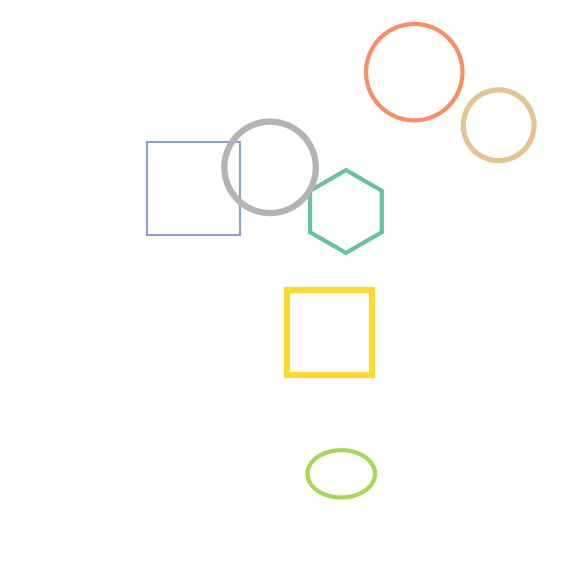[{"shape": "hexagon", "thickness": 2, "radius": 0.36, "center": [0.599, 0.633]}, {"shape": "circle", "thickness": 2, "radius": 0.42, "center": [0.717, 0.874]}, {"shape": "square", "thickness": 1, "radius": 0.4, "center": [0.335, 0.673]}, {"shape": "oval", "thickness": 2, "radius": 0.29, "center": [0.591, 0.179]}, {"shape": "square", "thickness": 3, "radius": 0.37, "center": [0.571, 0.424]}, {"shape": "circle", "thickness": 2.5, "radius": 0.31, "center": [0.863, 0.782]}, {"shape": "circle", "thickness": 3, "radius": 0.4, "center": [0.468, 0.709]}]